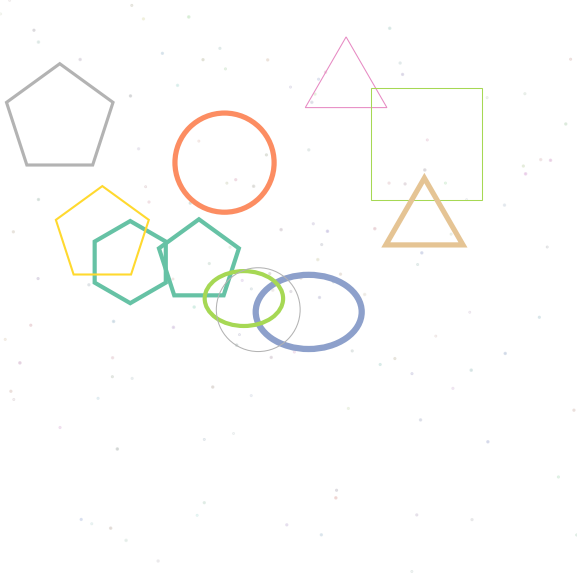[{"shape": "hexagon", "thickness": 2, "radius": 0.36, "center": [0.226, 0.545]}, {"shape": "pentagon", "thickness": 2, "radius": 0.36, "center": [0.344, 0.547]}, {"shape": "circle", "thickness": 2.5, "radius": 0.43, "center": [0.389, 0.718]}, {"shape": "oval", "thickness": 3, "radius": 0.46, "center": [0.535, 0.459]}, {"shape": "triangle", "thickness": 0.5, "radius": 0.41, "center": [0.599, 0.854]}, {"shape": "oval", "thickness": 2, "radius": 0.34, "center": [0.422, 0.482]}, {"shape": "square", "thickness": 0.5, "radius": 0.48, "center": [0.739, 0.75]}, {"shape": "pentagon", "thickness": 1, "radius": 0.42, "center": [0.177, 0.592]}, {"shape": "triangle", "thickness": 2.5, "radius": 0.39, "center": [0.735, 0.614]}, {"shape": "circle", "thickness": 0.5, "radius": 0.36, "center": [0.447, 0.463]}, {"shape": "pentagon", "thickness": 1.5, "radius": 0.48, "center": [0.103, 0.792]}]